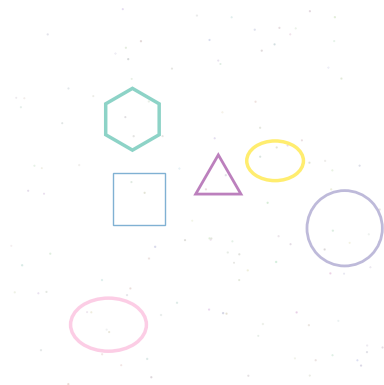[{"shape": "hexagon", "thickness": 2.5, "radius": 0.4, "center": [0.344, 0.69]}, {"shape": "circle", "thickness": 2, "radius": 0.49, "center": [0.895, 0.407]}, {"shape": "square", "thickness": 1, "radius": 0.34, "center": [0.361, 0.484]}, {"shape": "oval", "thickness": 2.5, "radius": 0.49, "center": [0.282, 0.157]}, {"shape": "triangle", "thickness": 2, "radius": 0.34, "center": [0.567, 0.53]}, {"shape": "oval", "thickness": 2.5, "radius": 0.37, "center": [0.715, 0.582]}]